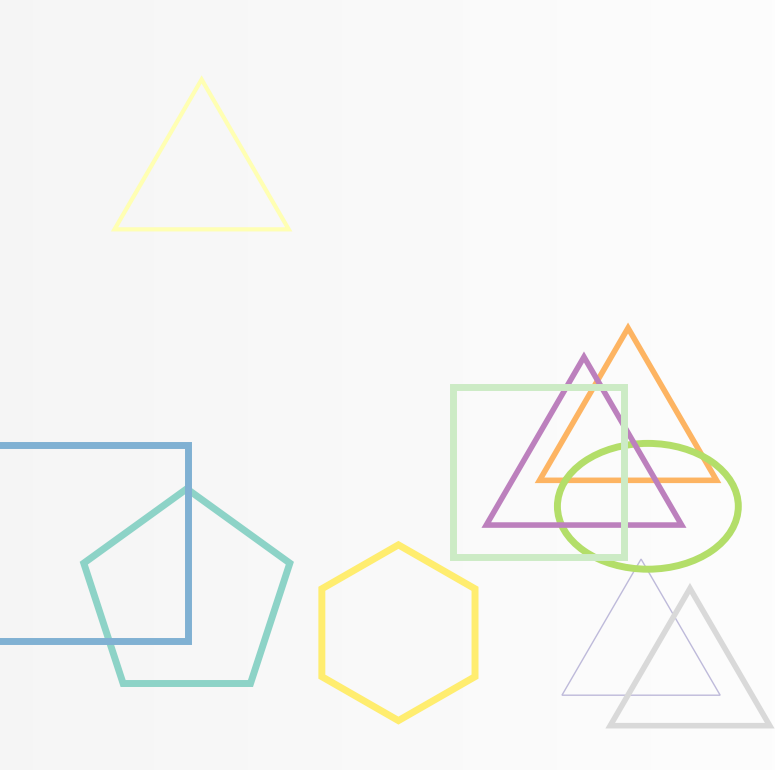[{"shape": "pentagon", "thickness": 2.5, "radius": 0.7, "center": [0.241, 0.225]}, {"shape": "triangle", "thickness": 1.5, "radius": 0.65, "center": [0.26, 0.767]}, {"shape": "triangle", "thickness": 0.5, "radius": 0.59, "center": [0.827, 0.156]}, {"shape": "square", "thickness": 2.5, "radius": 0.64, "center": [0.115, 0.295]}, {"shape": "triangle", "thickness": 2, "radius": 0.66, "center": [0.81, 0.442]}, {"shape": "oval", "thickness": 2.5, "radius": 0.58, "center": [0.836, 0.342]}, {"shape": "triangle", "thickness": 2, "radius": 0.59, "center": [0.89, 0.117]}, {"shape": "triangle", "thickness": 2, "radius": 0.73, "center": [0.754, 0.391]}, {"shape": "square", "thickness": 2.5, "radius": 0.55, "center": [0.695, 0.387]}, {"shape": "hexagon", "thickness": 2.5, "radius": 0.57, "center": [0.514, 0.178]}]